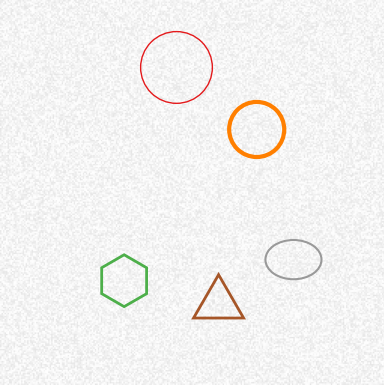[{"shape": "circle", "thickness": 1, "radius": 0.47, "center": [0.458, 0.825]}, {"shape": "hexagon", "thickness": 2, "radius": 0.34, "center": [0.322, 0.271]}, {"shape": "circle", "thickness": 3, "radius": 0.36, "center": [0.667, 0.664]}, {"shape": "triangle", "thickness": 2, "radius": 0.38, "center": [0.568, 0.211]}, {"shape": "oval", "thickness": 1.5, "radius": 0.36, "center": [0.762, 0.326]}]